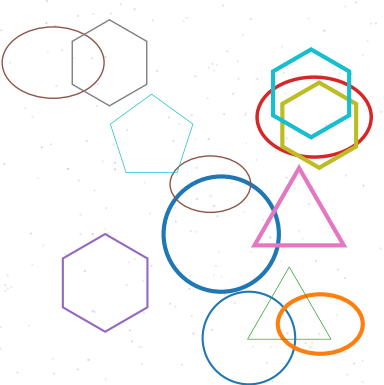[{"shape": "circle", "thickness": 3, "radius": 0.75, "center": [0.575, 0.392]}, {"shape": "circle", "thickness": 1.5, "radius": 0.6, "center": [0.647, 0.122]}, {"shape": "oval", "thickness": 3, "radius": 0.55, "center": [0.832, 0.158]}, {"shape": "triangle", "thickness": 0.5, "radius": 0.63, "center": [0.751, 0.182]}, {"shape": "oval", "thickness": 2.5, "radius": 0.74, "center": [0.816, 0.696]}, {"shape": "hexagon", "thickness": 1.5, "radius": 0.63, "center": [0.273, 0.265]}, {"shape": "oval", "thickness": 1, "radius": 0.66, "center": [0.138, 0.837]}, {"shape": "oval", "thickness": 1, "radius": 0.52, "center": [0.546, 0.522]}, {"shape": "triangle", "thickness": 3, "radius": 0.67, "center": [0.777, 0.43]}, {"shape": "hexagon", "thickness": 1, "radius": 0.56, "center": [0.284, 0.837]}, {"shape": "hexagon", "thickness": 3, "radius": 0.55, "center": [0.829, 0.675]}, {"shape": "hexagon", "thickness": 3, "radius": 0.57, "center": [0.808, 0.757]}, {"shape": "pentagon", "thickness": 0.5, "radius": 0.56, "center": [0.394, 0.643]}]